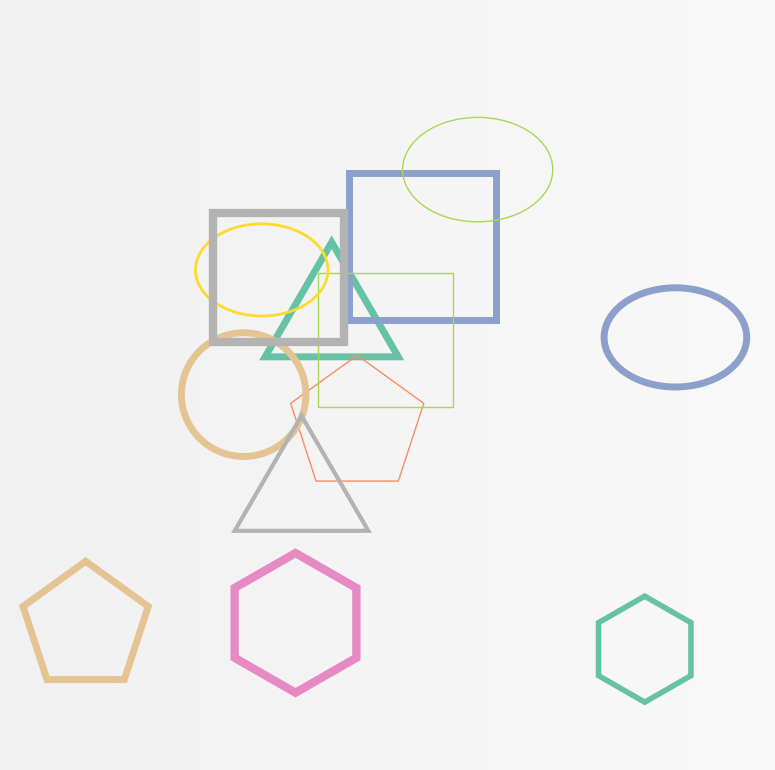[{"shape": "hexagon", "thickness": 2, "radius": 0.34, "center": [0.832, 0.157]}, {"shape": "triangle", "thickness": 2.5, "radius": 0.5, "center": [0.428, 0.586]}, {"shape": "pentagon", "thickness": 0.5, "radius": 0.45, "center": [0.461, 0.448]}, {"shape": "square", "thickness": 2.5, "radius": 0.48, "center": [0.545, 0.679]}, {"shape": "oval", "thickness": 2.5, "radius": 0.46, "center": [0.871, 0.562]}, {"shape": "hexagon", "thickness": 3, "radius": 0.45, "center": [0.381, 0.191]}, {"shape": "square", "thickness": 0.5, "radius": 0.43, "center": [0.497, 0.558]}, {"shape": "oval", "thickness": 0.5, "radius": 0.48, "center": [0.616, 0.78]}, {"shape": "oval", "thickness": 1, "radius": 0.43, "center": [0.338, 0.649]}, {"shape": "circle", "thickness": 2.5, "radius": 0.4, "center": [0.314, 0.487]}, {"shape": "pentagon", "thickness": 2.5, "radius": 0.42, "center": [0.111, 0.186]}, {"shape": "square", "thickness": 3, "radius": 0.42, "center": [0.359, 0.639]}, {"shape": "triangle", "thickness": 1.5, "radius": 0.5, "center": [0.389, 0.36]}]